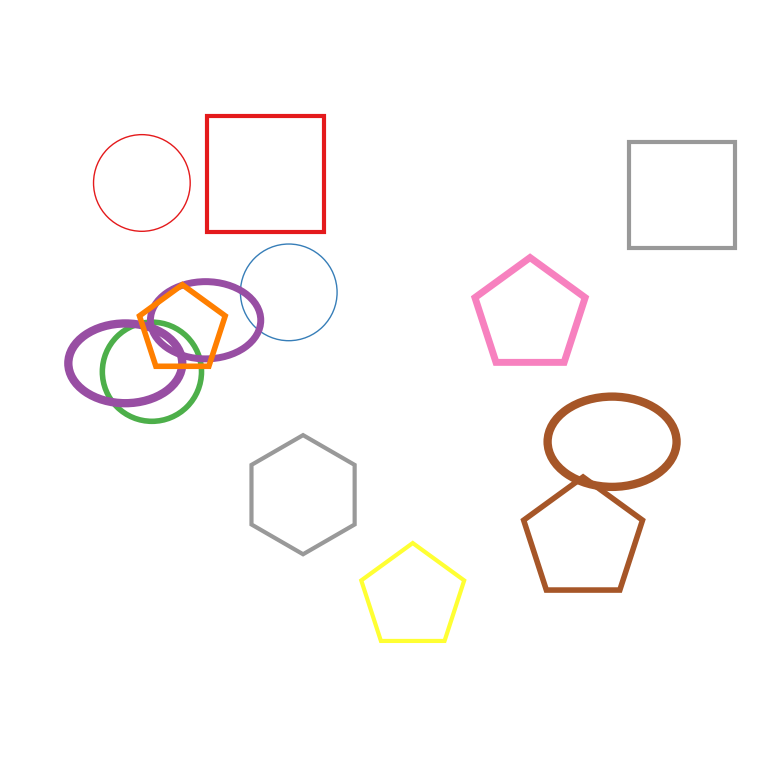[{"shape": "circle", "thickness": 0.5, "radius": 0.31, "center": [0.184, 0.762]}, {"shape": "square", "thickness": 1.5, "radius": 0.38, "center": [0.345, 0.774]}, {"shape": "circle", "thickness": 0.5, "radius": 0.31, "center": [0.375, 0.62]}, {"shape": "circle", "thickness": 2, "radius": 0.32, "center": [0.197, 0.517]}, {"shape": "oval", "thickness": 3, "radius": 0.37, "center": [0.163, 0.528]}, {"shape": "oval", "thickness": 2.5, "radius": 0.36, "center": [0.267, 0.584]}, {"shape": "pentagon", "thickness": 2, "radius": 0.29, "center": [0.237, 0.572]}, {"shape": "pentagon", "thickness": 1.5, "radius": 0.35, "center": [0.536, 0.224]}, {"shape": "pentagon", "thickness": 2, "radius": 0.41, "center": [0.757, 0.299]}, {"shape": "oval", "thickness": 3, "radius": 0.42, "center": [0.795, 0.426]}, {"shape": "pentagon", "thickness": 2.5, "radius": 0.38, "center": [0.688, 0.59]}, {"shape": "square", "thickness": 1.5, "radius": 0.34, "center": [0.886, 0.747]}, {"shape": "hexagon", "thickness": 1.5, "radius": 0.39, "center": [0.394, 0.358]}]